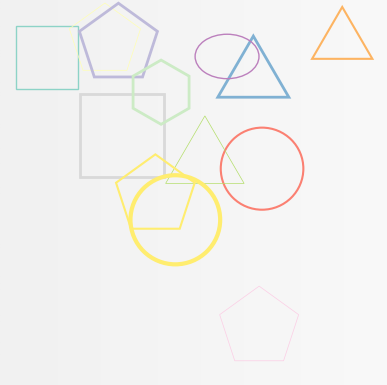[{"shape": "square", "thickness": 1, "radius": 0.4, "center": [0.122, 0.851]}, {"shape": "pentagon", "thickness": 0.5, "radius": 0.48, "center": [0.271, 0.896]}, {"shape": "pentagon", "thickness": 2, "radius": 0.53, "center": [0.306, 0.886]}, {"shape": "circle", "thickness": 1.5, "radius": 0.53, "center": [0.676, 0.562]}, {"shape": "triangle", "thickness": 2, "radius": 0.53, "center": [0.654, 0.8]}, {"shape": "triangle", "thickness": 1.5, "radius": 0.45, "center": [0.883, 0.892]}, {"shape": "triangle", "thickness": 0.5, "radius": 0.58, "center": [0.529, 0.582]}, {"shape": "pentagon", "thickness": 0.5, "radius": 0.54, "center": [0.669, 0.15]}, {"shape": "square", "thickness": 2, "radius": 0.54, "center": [0.315, 0.648]}, {"shape": "oval", "thickness": 1, "radius": 0.41, "center": [0.586, 0.853]}, {"shape": "hexagon", "thickness": 2, "radius": 0.42, "center": [0.416, 0.761]}, {"shape": "pentagon", "thickness": 1.5, "radius": 0.53, "center": [0.401, 0.492]}, {"shape": "circle", "thickness": 3, "radius": 0.58, "center": [0.452, 0.429]}]